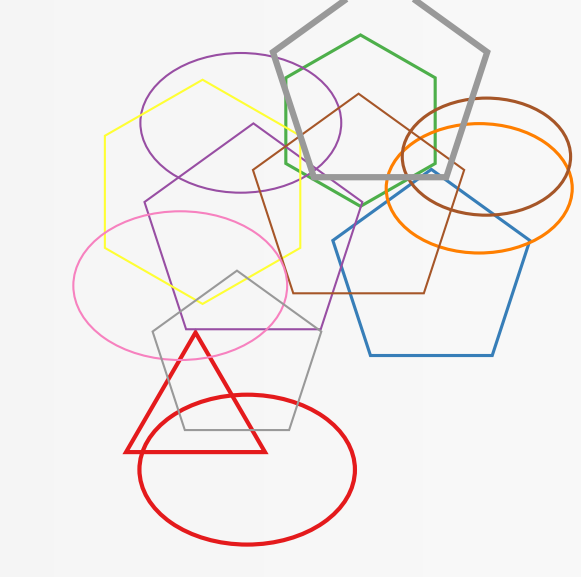[{"shape": "triangle", "thickness": 2, "radius": 0.69, "center": [0.336, 0.285]}, {"shape": "oval", "thickness": 2, "radius": 0.93, "center": [0.425, 0.186]}, {"shape": "pentagon", "thickness": 1.5, "radius": 0.89, "center": [0.742, 0.528]}, {"shape": "hexagon", "thickness": 1.5, "radius": 0.74, "center": [0.62, 0.79]}, {"shape": "pentagon", "thickness": 1, "radius": 0.99, "center": [0.436, 0.588]}, {"shape": "oval", "thickness": 1, "radius": 0.86, "center": [0.414, 0.786]}, {"shape": "oval", "thickness": 1.5, "radius": 0.8, "center": [0.824, 0.673]}, {"shape": "hexagon", "thickness": 1, "radius": 0.97, "center": [0.349, 0.667]}, {"shape": "oval", "thickness": 1.5, "radius": 0.72, "center": [0.837, 0.728]}, {"shape": "pentagon", "thickness": 1, "radius": 0.96, "center": [0.617, 0.646]}, {"shape": "oval", "thickness": 1, "radius": 0.92, "center": [0.31, 0.505]}, {"shape": "pentagon", "thickness": 3, "radius": 0.97, "center": [0.654, 0.849]}, {"shape": "pentagon", "thickness": 1, "radius": 0.76, "center": [0.408, 0.378]}]